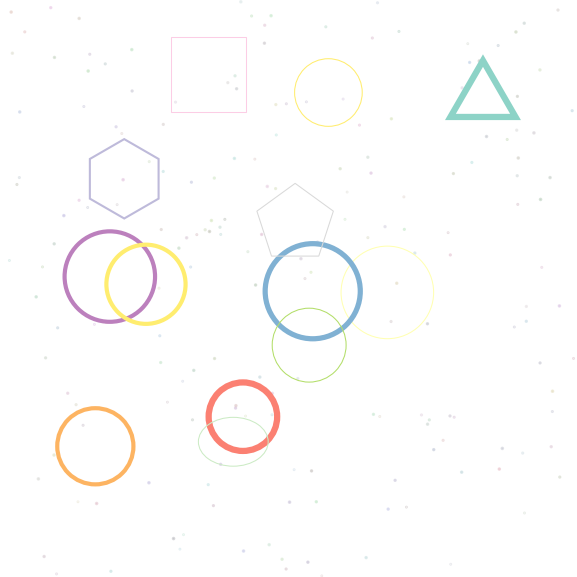[{"shape": "triangle", "thickness": 3, "radius": 0.33, "center": [0.836, 0.829]}, {"shape": "circle", "thickness": 0.5, "radius": 0.4, "center": [0.671, 0.493]}, {"shape": "hexagon", "thickness": 1, "radius": 0.34, "center": [0.215, 0.69]}, {"shape": "circle", "thickness": 3, "radius": 0.3, "center": [0.421, 0.278]}, {"shape": "circle", "thickness": 2.5, "radius": 0.41, "center": [0.542, 0.495]}, {"shape": "circle", "thickness": 2, "radius": 0.33, "center": [0.165, 0.226]}, {"shape": "circle", "thickness": 0.5, "radius": 0.32, "center": [0.535, 0.401]}, {"shape": "square", "thickness": 0.5, "radius": 0.33, "center": [0.361, 0.87]}, {"shape": "pentagon", "thickness": 0.5, "radius": 0.35, "center": [0.511, 0.612]}, {"shape": "circle", "thickness": 2, "radius": 0.39, "center": [0.19, 0.52]}, {"shape": "oval", "thickness": 0.5, "radius": 0.3, "center": [0.404, 0.234]}, {"shape": "circle", "thickness": 2, "radius": 0.34, "center": [0.253, 0.507]}, {"shape": "circle", "thickness": 0.5, "radius": 0.29, "center": [0.569, 0.839]}]